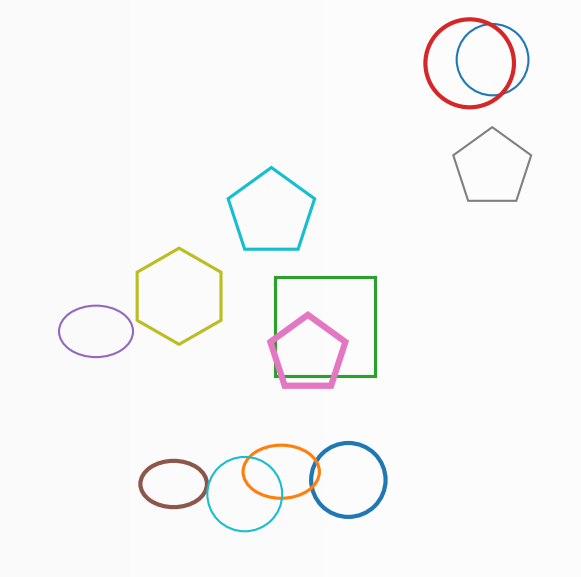[{"shape": "circle", "thickness": 1, "radius": 0.31, "center": [0.847, 0.896]}, {"shape": "circle", "thickness": 2, "radius": 0.32, "center": [0.599, 0.168]}, {"shape": "oval", "thickness": 1.5, "radius": 0.33, "center": [0.484, 0.182]}, {"shape": "square", "thickness": 1.5, "radius": 0.43, "center": [0.559, 0.434]}, {"shape": "circle", "thickness": 2, "radius": 0.38, "center": [0.808, 0.889]}, {"shape": "oval", "thickness": 1, "radius": 0.32, "center": [0.165, 0.425]}, {"shape": "oval", "thickness": 2, "radius": 0.29, "center": [0.299, 0.161]}, {"shape": "pentagon", "thickness": 3, "radius": 0.34, "center": [0.53, 0.386]}, {"shape": "pentagon", "thickness": 1, "radius": 0.35, "center": [0.847, 0.708]}, {"shape": "hexagon", "thickness": 1.5, "radius": 0.42, "center": [0.308, 0.486]}, {"shape": "circle", "thickness": 1, "radius": 0.32, "center": [0.421, 0.144]}, {"shape": "pentagon", "thickness": 1.5, "radius": 0.39, "center": [0.467, 0.631]}]